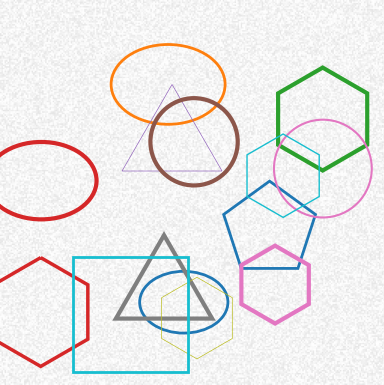[{"shape": "oval", "thickness": 2, "radius": 0.57, "center": [0.477, 0.215]}, {"shape": "pentagon", "thickness": 2, "radius": 0.63, "center": [0.7, 0.404]}, {"shape": "oval", "thickness": 2, "radius": 0.74, "center": [0.437, 0.781]}, {"shape": "hexagon", "thickness": 3, "radius": 0.67, "center": [0.838, 0.691]}, {"shape": "hexagon", "thickness": 2.5, "radius": 0.71, "center": [0.106, 0.19]}, {"shape": "oval", "thickness": 3, "radius": 0.72, "center": [0.107, 0.531]}, {"shape": "triangle", "thickness": 0.5, "radius": 0.75, "center": [0.447, 0.631]}, {"shape": "circle", "thickness": 3, "radius": 0.57, "center": [0.504, 0.632]}, {"shape": "circle", "thickness": 1.5, "radius": 0.63, "center": [0.839, 0.562]}, {"shape": "hexagon", "thickness": 3, "radius": 0.51, "center": [0.715, 0.261]}, {"shape": "triangle", "thickness": 3, "radius": 0.72, "center": [0.426, 0.245]}, {"shape": "hexagon", "thickness": 0.5, "radius": 0.53, "center": [0.512, 0.174]}, {"shape": "hexagon", "thickness": 1, "radius": 0.54, "center": [0.735, 0.544]}, {"shape": "square", "thickness": 2, "radius": 0.75, "center": [0.339, 0.182]}]